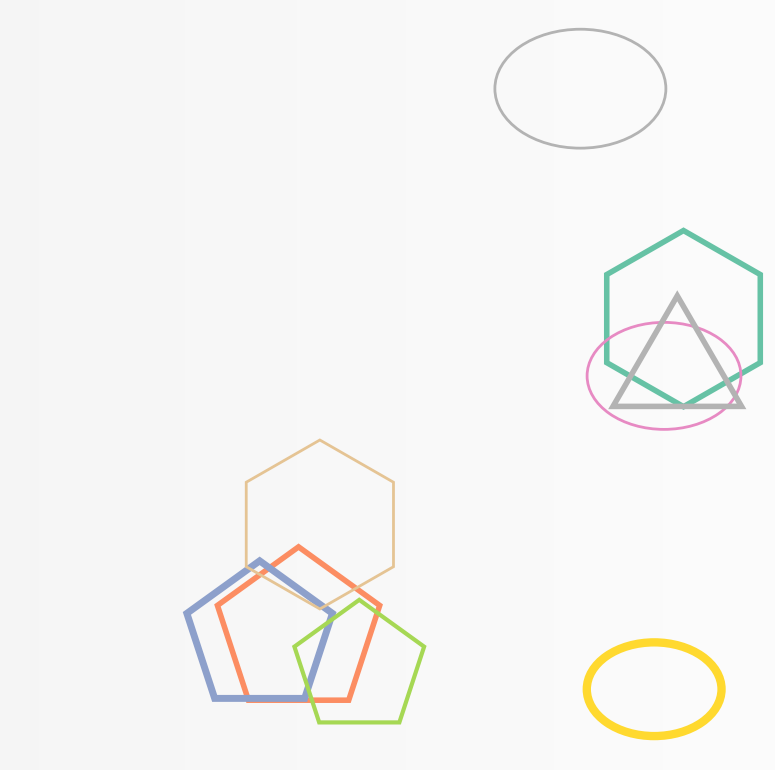[{"shape": "hexagon", "thickness": 2, "radius": 0.57, "center": [0.882, 0.586]}, {"shape": "pentagon", "thickness": 2, "radius": 0.55, "center": [0.385, 0.18]}, {"shape": "pentagon", "thickness": 2.5, "radius": 0.49, "center": [0.335, 0.173]}, {"shape": "oval", "thickness": 1, "radius": 0.5, "center": [0.857, 0.512]}, {"shape": "pentagon", "thickness": 1.5, "radius": 0.44, "center": [0.464, 0.133]}, {"shape": "oval", "thickness": 3, "radius": 0.43, "center": [0.844, 0.105]}, {"shape": "hexagon", "thickness": 1, "radius": 0.55, "center": [0.413, 0.319]}, {"shape": "oval", "thickness": 1, "radius": 0.55, "center": [0.749, 0.885]}, {"shape": "triangle", "thickness": 2, "radius": 0.48, "center": [0.874, 0.52]}]